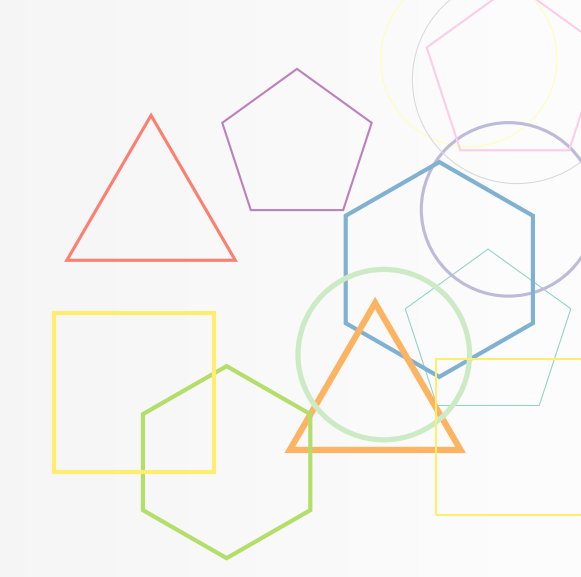[{"shape": "pentagon", "thickness": 0.5, "radius": 0.75, "center": [0.84, 0.418]}, {"shape": "circle", "thickness": 0.5, "radius": 0.76, "center": [0.807, 0.897]}, {"shape": "circle", "thickness": 1.5, "radius": 0.75, "center": [0.875, 0.637]}, {"shape": "triangle", "thickness": 1.5, "radius": 0.84, "center": [0.26, 0.632]}, {"shape": "hexagon", "thickness": 2, "radius": 0.93, "center": [0.756, 0.533]}, {"shape": "triangle", "thickness": 3, "radius": 0.85, "center": [0.645, 0.305]}, {"shape": "hexagon", "thickness": 2, "radius": 0.83, "center": [0.39, 0.199]}, {"shape": "pentagon", "thickness": 1, "radius": 0.8, "center": [0.886, 0.868]}, {"shape": "circle", "thickness": 0.5, "radius": 0.9, "center": [0.889, 0.861]}, {"shape": "pentagon", "thickness": 1, "radius": 0.68, "center": [0.511, 0.745]}, {"shape": "circle", "thickness": 2.5, "radius": 0.74, "center": [0.66, 0.385]}, {"shape": "square", "thickness": 1, "radius": 0.67, "center": [0.885, 0.242]}, {"shape": "square", "thickness": 2, "radius": 0.69, "center": [0.231, 0.32]}]